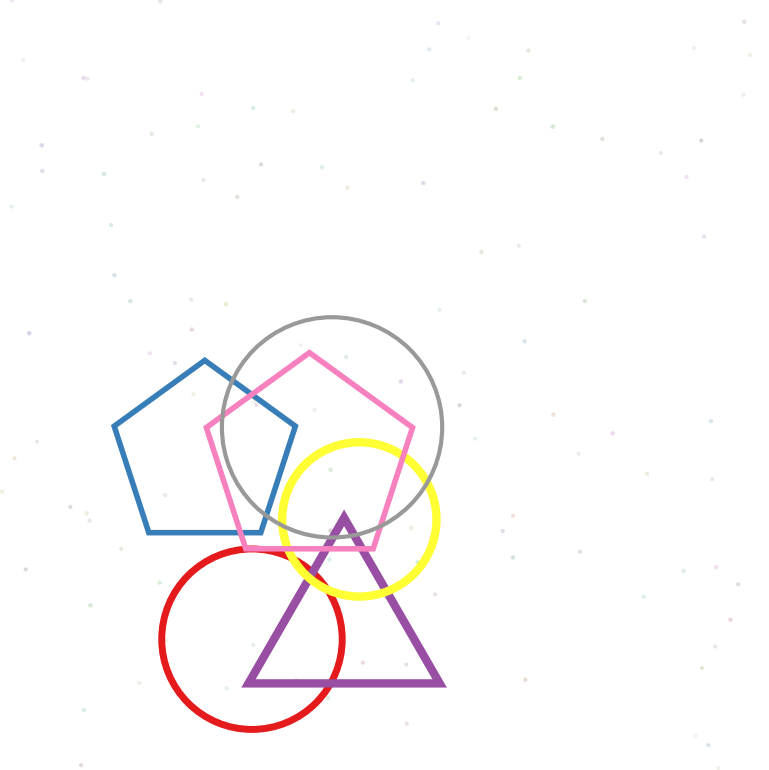[{"shape": "circle", "thickness": 2.5, "radius": 0.59, "center": [0.327, 0.17]}, {"shape": "pentagon", "thickness": 2, "radius": 0.62, "center": [0.266, 0.408]}, {"shape": "triangle", "thickness": 3, "radius": 0.72, "center": [0.447, 0.184]}, {"shape": "circle", "thickness": 3, "radius": 0.5, "center": [0.467, 0.325]}, {"shape": "pentagon", "thickness": 2, "radius": 0.7, "center": [0.402, 0.401]}, {"shape": "circle", "thickness": 1.5, "radius": 0.72, "center": [0.431, 0.445]}]